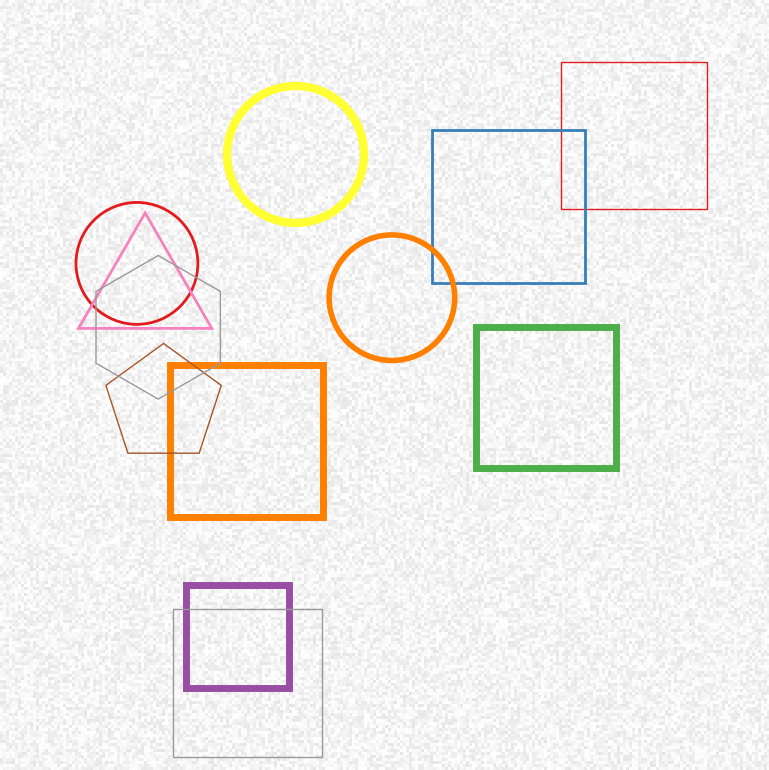[{"shape": "square", "thickness": 0.5, "radius": 0.48, "center": [0.824, 0.824]}, {"shape": "circle", "thickness": 1, "radius": 0.4, "center": [0.178, 0.658]}, {"shape": "square", "thickness": 1, "radius": 0.5, "center": [0.66, 0.732]}, {"shape": "square", "thickness": 2.5, "radius": 0.46, "center": [0.709, 0.484]}, {"shape": "square", "thickness": 2.5, "radius": 0.33, "center": [0.308, 0.173]}, {"shape": "circle", "thickness": 2, "radius": 0.41, "center": [0.509, 0.613]}, {"shape": "square", "thickness": 2.5, "radius": 0.49, "center": [0.32, 0.427]}, {"shape": "circle", "thickness": 3, "radius": 0.44, "center": [0.384, 0.799]}, {"shape": "pentagon", "thickness": 0.5, "radius": 0.39, "center": [0.212, 0.475]}, {"shape": "triangle", "thickness": 1, "radius": 0.5, "center": [0.188, 0.624]}, {"shape": "hexagon", "thickness": 0.5, "radius": 0.47, "center": [0.205, 0.575]}, {"shape": "square", "thickness": 0.5, "radius": 0.48, "center": [0.322, 0.113]}]